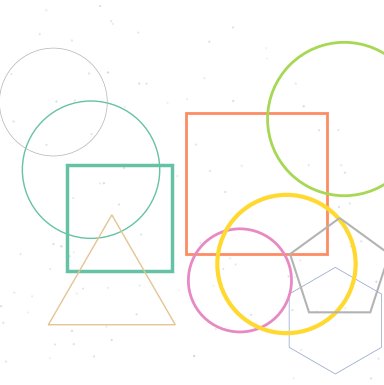[{"shape": "circle", "thickness": 1, "radius": 0.89, "center": [0.236, 0.559]}, {"shape": "square", "thickness": 2.5, "radius": 0.69, "center": [0.311, 0.434]}, {"shape": "square", "thickness": 2, "radius": 0.91, "center": [0.666, 0.524]}, {"shape": "hexagon", "thickness": 0.5, "radius": 0.69, "center": [0.871, 0.167]}, {"shape": "circle", "thickness": 2, "radius": 0.67, "center": [0.623, 0.272]}, {"shape": "circle", "thickness": 2, "radius": 1.0, "center": [0.894, 0.691]}, {"shape": "circle", "thickness": 3, "radius": 0.9, "center": [0.744, 0.314]}, {"shape": "triangle", "thickness": 1, "radius": 0.95, "center": [0.29, 0.252]}, {"shape": "pentagon", "thickness": 1.5, "radius": 0.68, "center": [0.882, 0.298]}, {"shape": "circle", "thickness": 0.5, "radius": 0.7, "center": [0.139, 0.735]}]